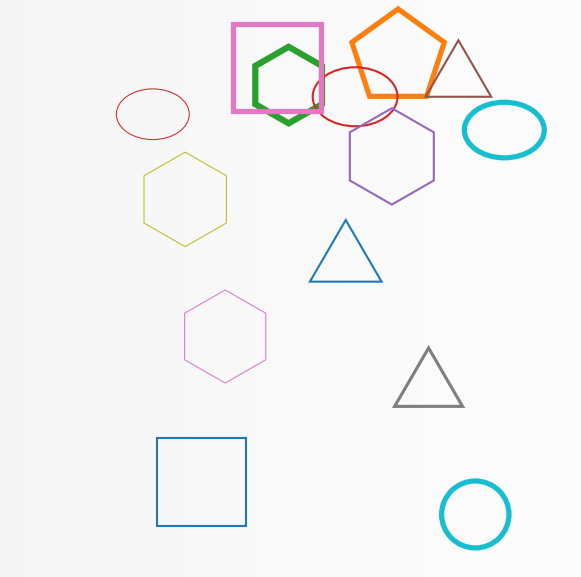[{"shape": "triangle", "thickness": 1, "radius": 0.36, "center": [0.595, 0.547]}, {"shape": "square", "thickness": 1, "radius": 0.38, "center": [0.347, 0.165]}, {"shape": "pentagon", "thickness": 2.5, "radius": 0.42, "center": [0.685, 0.9]}, {"shape": "hexagon", "thickness": 3, "radius": 0.33, "center": [0.497, 0.852]}, {"shape": "oval", "thickness": 1, "radius": 0.36, "center": [0.611, 0.832]}, {"shape": "oval", "thickness": 0.5, "radius": 0.31, "center": [0.263, 0.801]}, {"shape": "hexagon", "thickness": 1, "radius": 0.42, "center": [0.674, 0.728]}, {"shape": "triangle", "thickness": 1, "radius": 0.33, "center": [0.789, 0.864]}, {"shape": "square", "thickness": 2.5, "radius": 0.38, "center": [0.477, 0.883]}, {"shape": "hexagon", "thickness": 0.5, "radius": 0.4, "center": [0.387, 0.416]}, {"shape": "triangle", "thickness": 1.5, "radius": 0.34, "center": [0.737, 0.329]}, {"shape": "hexagon", "thickness": 0.5, "radius": 0.41, "center": [0.319, 0.654]}, {"shape": "circle", "thickness": 2.5, "radius": 0.29, "center": [0.818, 0.108]}, {"shape": "oval", "thickness": 2.5, "radius": 0.34, "center": [0.868, 0.774]}]